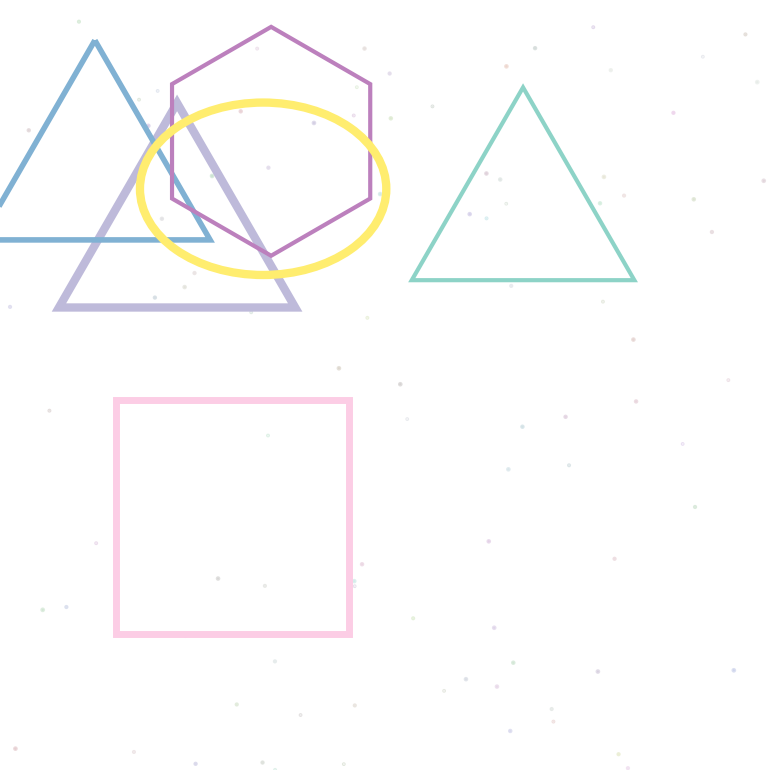[{"shape": "triangle", "thickness": 1.5, "radius": 0.83, "center": [0.679, 0.72]}, {"shape": "triangle", "thickness": 3, "radius": 0.89, "center": [0.23, 0.689]}, {"shape": "triangle", "thickness": 2, "radius": 0.86, "center": [0.123, 0.775]}, {"shape": "square", "thickness": 2.5, "radius": 0.76, "center": [0.302, 0.329]}, {"shape": "hexagon", "thickness": 1.5, "radius": 0.74, "center": [0.352, 0.816]}, {"shape": "oval", "thickness": 3, "radius": 0.8, "center": [0.342, 0.755]}]